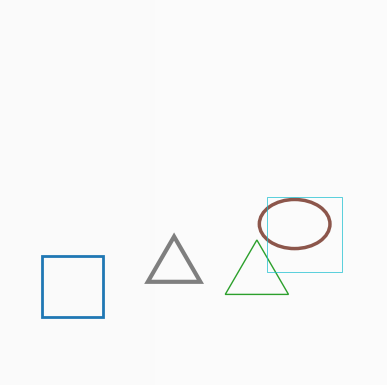[{"shape": "square", "thickness": 2, "radius": 0.4, "center": [0.187, 0.256]}, {"shape": "triangle", "thickness": 1, "radius": 0.47, "center": [0.663, 0.282]}, {"shape": "oval", "thickness": 2.5, "radius": 0.46, "center": [0.76, 0.418]}, {"shape": "triangle", "thickness": 3, "radius": 0.39, "center": [0.449, 0.307]}, {"shape": "square", "thickness": 0.5, "radius": 0.48, "center": [0.785, 0.39]}]